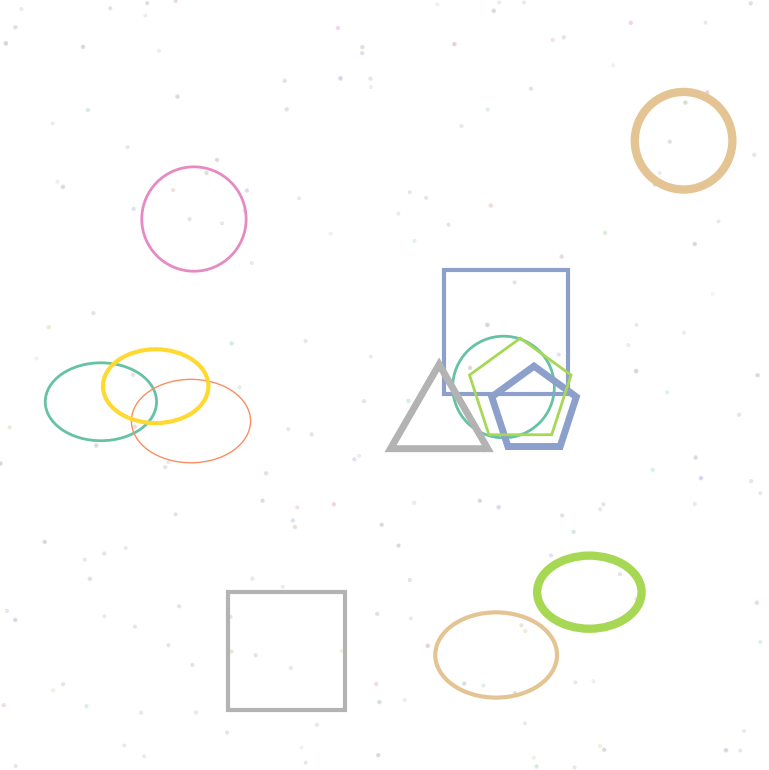[{"shape": "oval", "thickness": 1, "radius": 0.36, "center": [0.131, 0.478]}, {"shape": "circle", "thickness": 1, "radius": 0.33, "center": [0.654, 0.497]}, {"shape": "oval", "thickness": 0.5, "radius": 0.39, "center": [0.248, 0.453]}, {"shape": "pentagon", "thickness": 2.5, "radius": 0.29, "center": [0.694, 0.467]}, {"shape": "square", "thickness": 1.5, "radius": 0.4, "center": [0.657, 0.569]}, {"shape": "circle", "thickness": 1, "radius": 0.34, "center": [0.252, 0.716]}, {"shape": "oval", "thickness": 3, "radius": 0.34, "center": [0.765, 0.231]}, {"shape": "pentagon", "thickness": 1, "radius": 0.35, "center": [0.676, 0.491]}, {"shape": "oval", "thickness": 1.5, "radius": 0.34, "center": [0.202, 0.498]}, {"shape": "circle", "thickness": 3, "radius": 0.32, "center": [0.888, 0.817]}, {"shape": "oval", "thickness": 1.5, "radius": 0.4, "center": [0.644, 0.149]}, {"shape": "square", "thickness": 1.5, "radius": 0.38, "center": [0.372, 0.154]}, {"shape": "triangle", "thickness": 2.5, "radius": 0.36, "center": [0.57, 0.454]}]